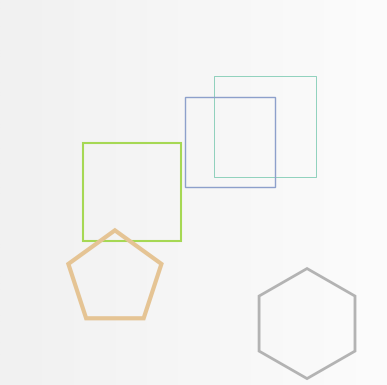[{"shape": "square", "thickness": 0.5, "radius": 0.66, "center": [0.683, 0.672]}, {"shape": "square", "thickness": 1, "radius": 0.58, "center": [0.594, 0.63]}, {"shape": "square", "thickness": 1.5, "radius": 0.64, "center": [0.34, 0.501]}, {"shape": "pentagon", "thickness": 3, "radius": 0.63, "center": [0.297, 0.275]}, {"shape": "hexagon", "thickness": 2, "radius": 0.71, "center": [0.792, 0.16]}]